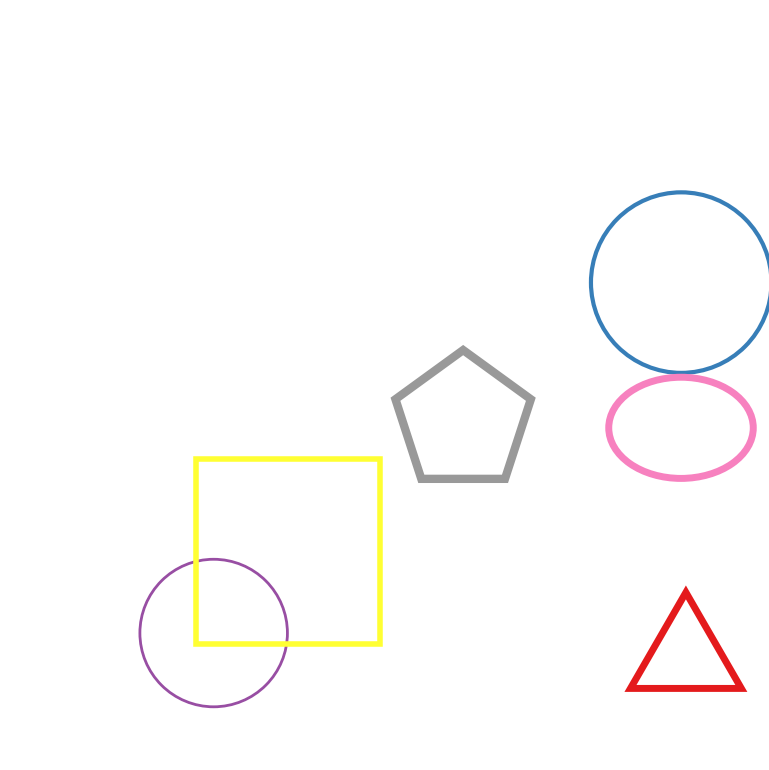[{"shape": "triangle", "thickness": 2.5, "radius": 0.42, "center": [0.891, 0.148]}, {"shape": "circle", "thickness": 1.5, "radius": 0.59, "center": [0.885, 0.633]}, {"shape": "circle", "thickness": 1, "radius": 0.48, "center": [0.277, 0.178]}, {"shape": "square", "thickness": 2, "radius": 0.6, "center": [0.374, 0.284]}, {"shape": "oval", "thickness": 2.5, "radius": 0.47, "center": [0.884, 0.444]}, {"shape": "pentagon", "thickness": 3, "radius": 0.46, "center": [0.601, 0.453]}]